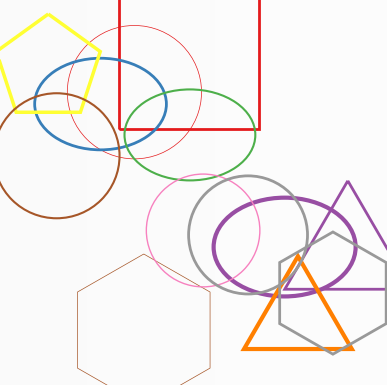[{"shape": "square", "thickness": 2, "radius": 0.9, "center": [0.488, 0.846]}, {"shape": "circle", "thickness": 0.5, "radius": 0.87, "center": [0.347, 0.761]}, {"shape": "oval", "thickness": 2, "radius": 0.85, "center": [0.259, 0.73]}, {"shape": "oval", "thickness": 1.5, "radius": 0.84, "center": [0.49, 0.65]}, {"shape": "oval", "thickness": 3, "radius": 0.92, "center": [0.735, 0.358]}, {"shape": "triangle", "thickness": 2, "radius": 0.94, "center": [0.898, 0.343]}, {"shape": "triangle", "thickness": 3, "radius": 0.8, "center": [0.769, 0.174]}, {"shape": "pentagon", "thickness": 2.5, "radius": 0.71, "center": [0.125, 0.823]}, {"shape": "circle", "thickness": 1.5, "radius": 0.81, "center": [0.146, 0.595]}, {"shape": "hexagon", "thickness": 0.5, "radius": 0.99, "center": [0.371, 0.143]}, {"shape": "circle", "thickness": 1, "radius": 0.73, "center": [0.524, 0.401]}, {"shape": "hexagon", "thickness": 2, "radius": 0.79, "center": [0.859, 0.239]}, {"shape": "circle", "thickness": 2, "radius": 0.77, "center": [0.64, 0.39]}]